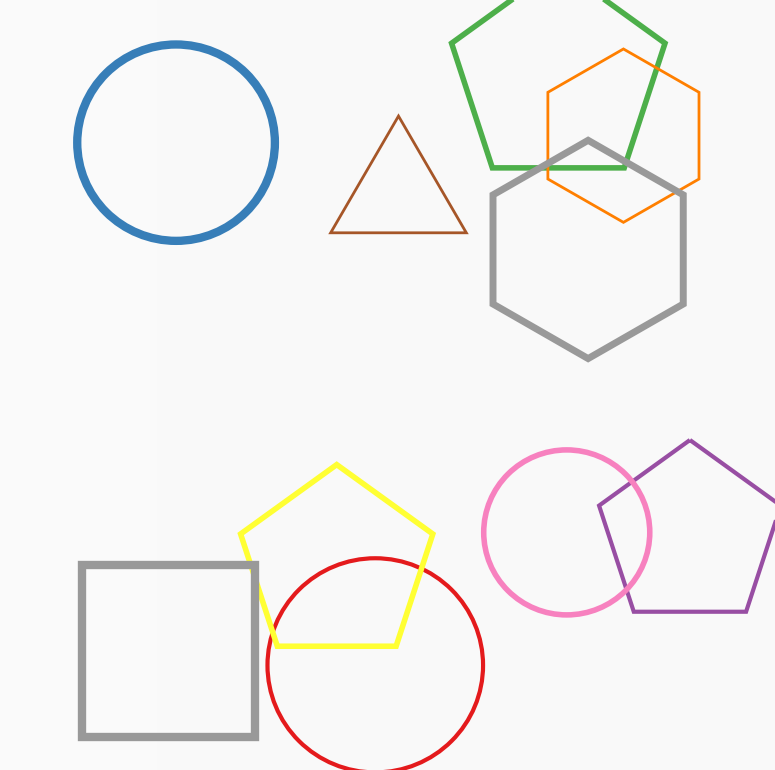[{"shape": "circle", "thickness": 1.5, "radius": 0.7, "center": [0.484, 0.136]}, {"shape": "circle", "thickness": 3, "radius": 0.64, "center": [0.227, 0.815]}, {"shape": "pentagon", "thickness": 2, "radius": 0.72, "center": [0.72, 0.899]}, {"shape": "pentagon", "thickness": 1.5, "radius": 0.62, "center": [0.89, 0.305]}, {"shape": "hexagon", "thickness": 1, "radius": 0.56, "center": [0.804, 0.824]}, {"shape": "pentagon", "thickness": 2, "radius": 0.65, "center": [0.434, 0.266]}, {"shape": "triangle", "thickness": 1, "radius": 0.51, "center": [0.514, 0.748]}, {"shape": "circle", "thickness": 2, "radius": 0.54, "center": [0.731, 0.309]}, {"shape": "hexagon", "thickness": 2.5, "radius": 0.71, "center": [0.759, 0.676]}, {"shape": "square", "thickness": 3, "radius": 0.56, "center": [0.218, 0.154]}]